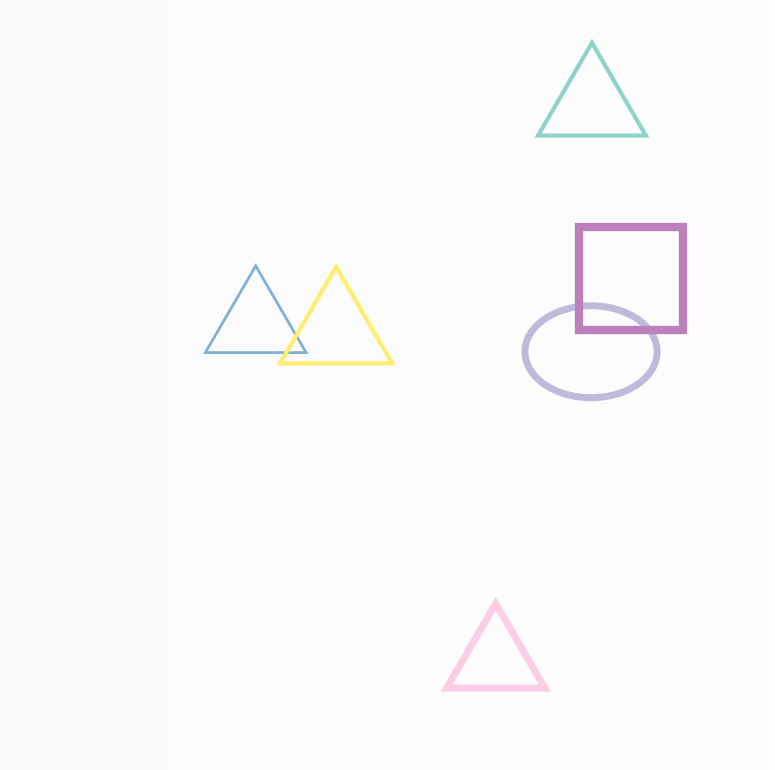[{"shape": "triangle", "thickness": 1.5, "radius": 0.4, "center": [0.764, 0.864]}, {"shape": "oval", "thickness": 2.5, "radius": 0.43, "center": [0.763, 0.543]}, {"shape": "triangle", "thickness": 1, "radius": 0.38, "center": [0.33, 0.58]}, {"shape": "triangle", "thickness": 2.5, "radius": 0.37, "center": [0.64, 0.143]}, {"shape": "square", "thickness": 3, "radius": 0.34, "center": [0.814, 0.638]}, {"shape": "triangle", "thickness": 1.5, "radius": 0.42, "center": [0.434, 0.57]}]